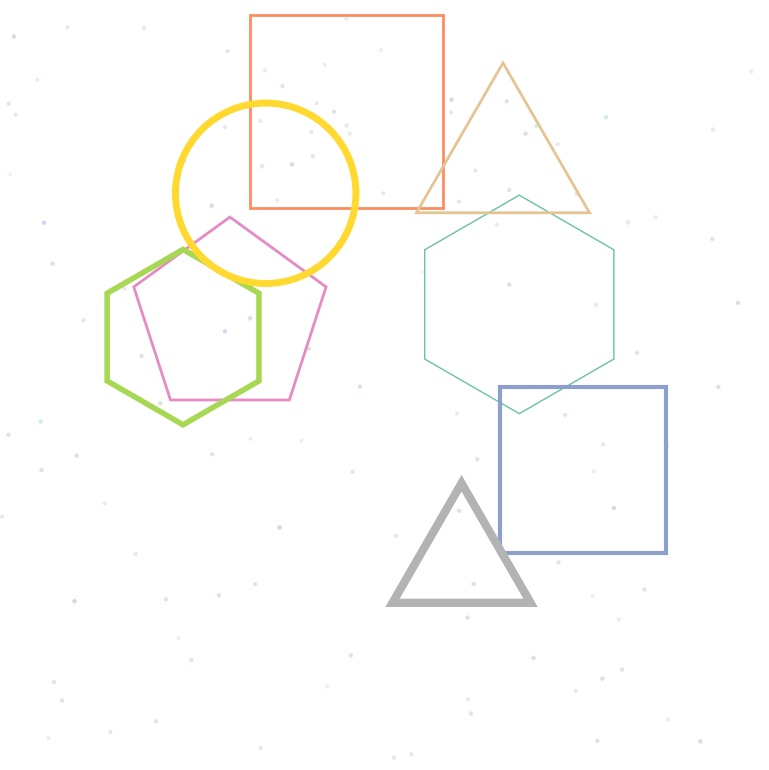[{"shape": "hexagon", "thickness": 0.5, "radius": 0.71, "center": [0.674, 0.605]}, {"shape": "square", "thickness": 1, "radius": 0.63, "center": [0.45, 0.856]}, {"shape": "square", "thickness": 1.5, "radius": 0.54, "center": [0.757, 0.39]}, {"shape": "pentagon", "thickness": 1, "radius": 0.66, "center": [0.299, 0.587]}, {"shape": "hexagon", "thickness": 2, "radius": 0.57, "center": [0.238, 0.562]}, {"shape": "circle", "thickness": 2.5, "radius": 0.59, "center": [0.345, 0.749]}, {"shape": "triangle", "thickness": 1, "radius": 0.65, "center": [0.653, 0.789]}, {"shape": "triangle", "thickness": 3, "radius": 0.52, "center": [0.599, 0.269]}]